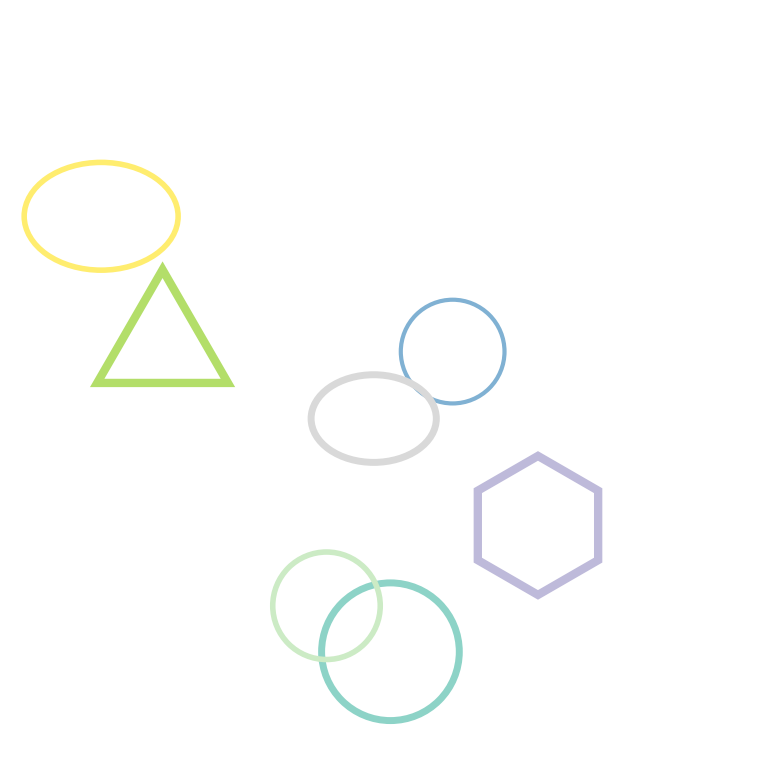[{"shape": "circle", "thickness": 2.5, "radius": 0.45, "center": [0.507, 0.154]}, {"shape": "hexagon", "thickness": 3, "radius": 0.45, "center": [0.699, 0.318]}, {"shape": "circle", "thickness": 1.5, "radius": 0.34, "center": [0.588, 0.543]}, {"shape": "triangle", "thickness": 3, "radius": 0.49, "center": [0.211, 0.552]}, {"shape": "oval", "thickness": 2.5, "radius": 0.41, "center": [0.485, 0.456]}, {"shape": "circle", "thickness": 2, "radius": 0.35, "center": [0.424, 0.213]}, {"shape": "oval", "thickness": 2, "radius": 0.5, "center": [0.131, 0.719]}]